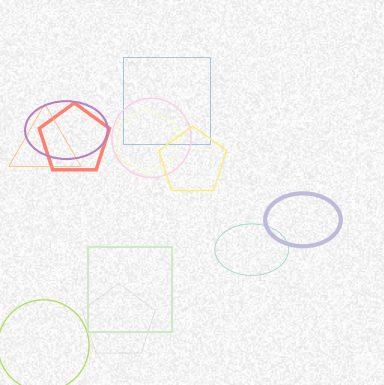[{"shape": "oval", "thickness": 0.5, "radius": 0.48, "center": [0.654, 0.352]}, {"shape": "hexagon", "thickness": 0.5, "radius": 0.43, "center": [0.382, 0.634]}, {"shape": "oval", "thickness": 3, "radius": 0.49, "center": [0.787, 0.429]}, {"shape": "pentagon", "thickness": 2.5, "radius": 0.48, "center": [0.193, 0.637]}, {"shape": "square", "thickness": 0.5, "radius": 0.57, "center": [0.433, 0.738]}, {"shape": "triangle", "thickness": 0.5, "radius": 0.54, "center": [0.116, 0.622]}, {"shape": "circle", "thickness": 1, "radius": 0.59, "center": [0.113, 0.103]}, {"shape": "circle", "thickness": 1, "radius": 0.51, "center": [0.393, 0.642]}, {"shape": "pentagon", "thickness": 0.5, "radius": 0.5, "center": [0.308, 0.164]}, {"shape": "oval", "thickness": 1.5, "radius": 0.54, "center": [0.172, 0.662]}, {"shape": "square", "thickness": 1.5, "radius": 0.55, "center": [0.338, 0.249]}, {"shape": "pentagon", "thickness": 1, "radius": 0.46, "center": [0.501, 0.58]}]